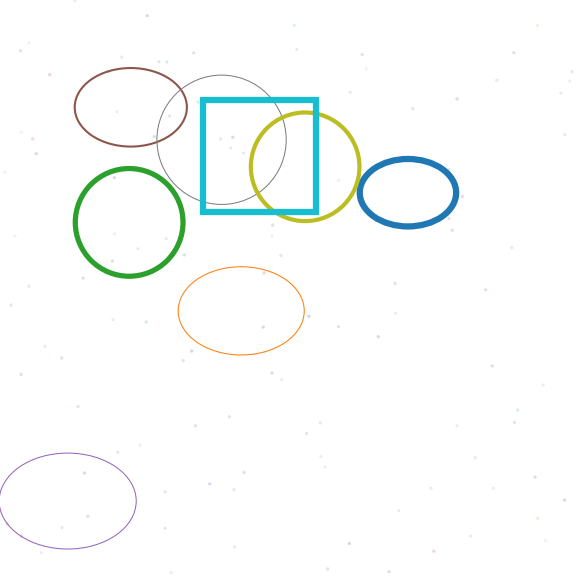[{"shape": "oval", "thickness": 3, "radius": 0.42, "center": [0.706, 0.665]}, {"shape": "oval", "thickness": 0.5, "radius": 0.55, "center": [0.418, 0.461]}, {"shape": "circle", "thickness": 2.5, "radius": 0.47, "center": [0.224, 0.614]}, {"shape": "oval", "thickness": 0.5, "radius": 0.59, "center": [0.117, 0.132]}, {"shape": "oval", "thickness": 1, "radius": 0.49, "center": [0.226, 0.813]}, {"shape": "circle", "thickness": 0.5, "radius": 0.56, "center": [0.384, 0.757]}, {"shape": "circle", "thickness": 2, "radius": 0.47, "center": [0.528, 0.71]}, {"shape": "square", "thickness": 3, "radius": 0.49, "center": [0.449, 0.729]}]